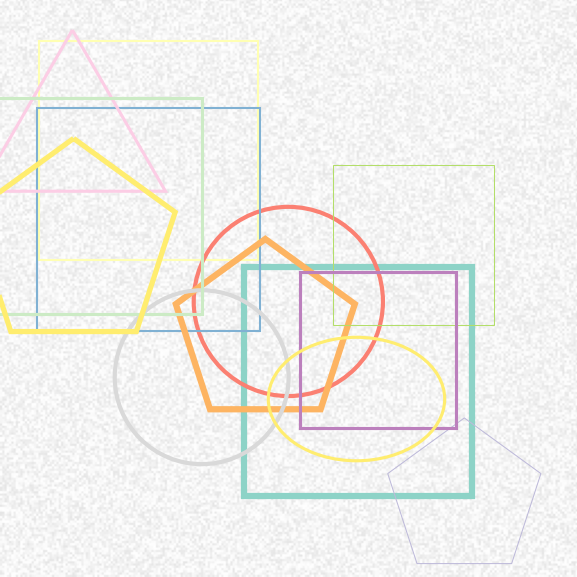[{"shape": "square", "thickness": 3, "radius": 0.99, "center": [0.62, 0.339]}, {"shape": "square", "thickness": 1, "radius": 0.95, "center": [0.257, 0.739]}, {"shape": "pentagon", "thickness": 0.5, "radius": 0.7, "center": [0.804, 0.136]}, {"shape": "circle", "thickness": 2, "radius": 0.82, "center": [0.499, 0.477]}, {"shape": "square", "thickness": 1, "radius": 0.97, "center": [0.257, 0.619]}, {"shape": "pentagon", "thickness": 3, "radius": 0.81, "center": [0.459, 0.422]}, {"shape": "square", "thickness": 0.5, "radius": 0.69, "center": [0.716, 0.575]}, {"shape": "triangle", "thickness": 1.5, "radius": 0.93, "center": [0.125, 0.761]}, {"shape": "circle", "thickness": 2, "radius": 0.75, "center": [0.349, 0.346]}, {"shape": "square", "thickness": 1.5, "radius": 0.67, "center": [0.654, 0.393]}, {"shape": "square", "thickness": 1.5, "radius": 0.93, "center": [0.164, 0.642]}, {"shape": "oval", "thickness": 1.5, "radius": 0.76, "center": [0.617, 0.308]}, {"shape": "pentagon", "thickness": 2.5, "radius": 0.92, "center": [0.127, 0.575]}]